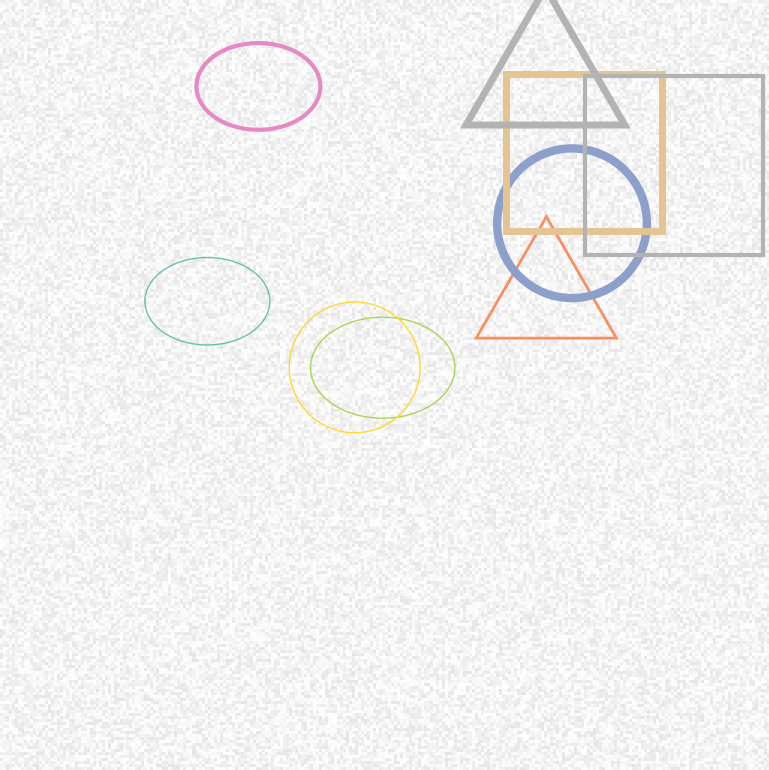[{"shape": "oval", "thickness": 0.5, "radius": 0.41, "center": [0.269, 0.609]}, {"shape": "triangle", "thickness": 1, "radius": 0.53, "center": [0.71, 0.613]}, {"shape": "circle", "thickness": 3, "radius": 0.49, "center": [0.743, 0.71]}, {"shape": "oval", "thickness": 1.5, "radius": 0.4, "center": [0.336, 0.888]}, {"shape": "oval", "thickness": 0.5, "radius": 0.47, "center": [0.497, 0.522]}, {"shape": "circle", "thickness": 0.5, "radius": 0.42, "center": [0.461, 0.523]}, {"shape": "square", "thickness": 2.5, "radius": 0.51, "center": [0.758, 0.802]}, {"shape": "square", "thickness": 1.5, "radius": 0.58, "center": [0.876, 0.785]}, {"shape": "triangle", "thickness": 2.5, "radius": 0.6, "center": [0.708, 0.897]}]